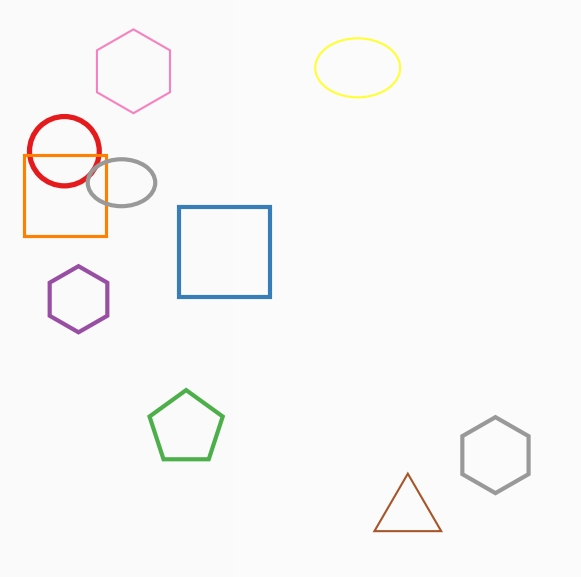[{"shape": "circle", "thickness": 2.5, "radius": 0.3, "center": [0.111, 0.737]}, {"shape": "square", "thickness": 2, "radius": 0.39, "center": [0.386, 0.562]}, {"shape": "pentagon", "thickness": 2, "radius": 0.33, "center": [0.32, 0.257]}, {"shape": "hexagon", "thickness": 2, "radius": 0.29, "center": [0.135, 0.481]}, {"shape": "square", "thickness": 1.5, "radius": 0.35, "center": [0.111, 0.66]}, {"shape": "oval", "thickness": 1, "radius": 0.37, "center": [0.615, 0.882]}, {"shape": "triangle", "thickness": 1, "radius": 0.33, "center": [0.702, 0.113]}, {"shape": "hexagon", "thickness": 1, "radius": 0.36, "center": [0.23, 0.876]}, {"shape": "oval", "thickness": 2, "radius": 0.29, "center": [0.209, 0.683]}, {"shape": "hexagon", "thickness": 2, "radius": 0.33, "center": [0.852, 0.211]}]